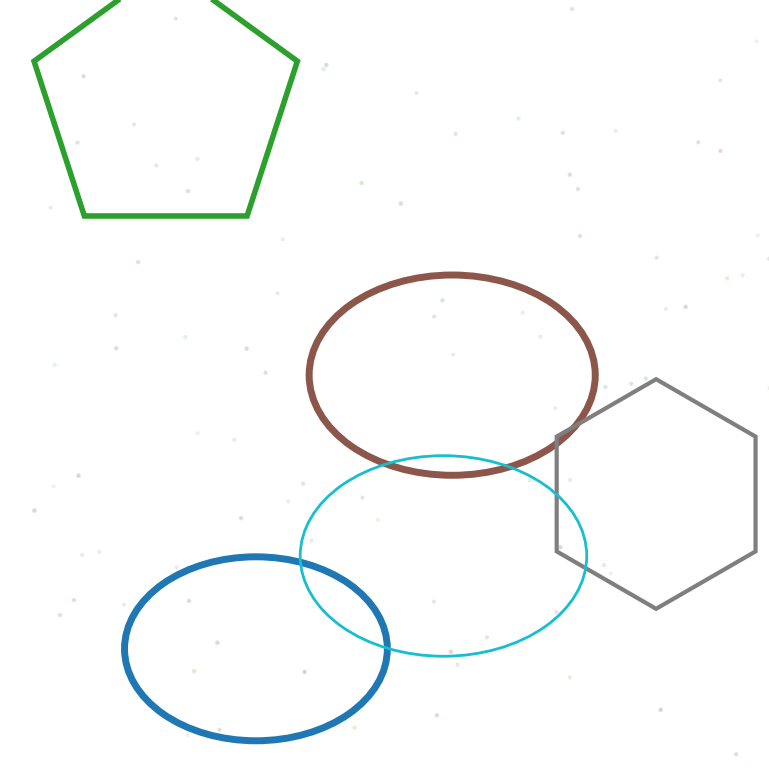[{"shape": "oval", "thickness": 2.5, "radius": 0.85, "center": [0.332, 0.157]}, {"shape": "pentagon", "thickness": 2, "radius": 0.9, "center": [0.215, 0.865]}, {"shape": "oval", "thickness": 2.5, "radius": 0.93, "center": [0.587, 0.513]}, {"shape": "hexagon", "thickness": 1.5, "radius": 0.75, "center": [0.852, 0.358]}, {"shape": "oval", "thickness": 1, "radius": 0.93, "center": [0.576, 0.278]}]